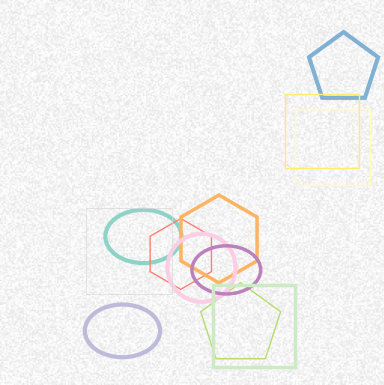[{"shape": "oval", "thickness": 3, "radius": 0.49, "center": [0.372, 0.386]}, {"shape": "square", "thickness": 1, "radius": 0.49, "center": [0.864, 0.618]}, {"shape": "oval", "thickness": 3, "radius": 0.49, "center": [0.318, 0.141]}, {"shape": "hexagon", "thickness": 1, "radius": 0.46, "center": [0.47, 0.34]}, {"shape": "pentagon", "thickness": 3, "radius": 0.47, "center": [0.892, 0.822]}, {"shape": "hexagon", "thickness": 2.5, "radius": 0.57, "center": [0.569, 0.379]}, {"shape": "pentagon", "thickness": 1, "radius": 0.55, "center": [0.625, 0.157]}, {"shape": "circle", "thickness": 3, "radius": 0.44, "center": [0.523, 0.304]}, {"shape": "square", "thickness": 0.5, "radius": 0.56, "center": [0.336, 0.349]}, {"shape": "oval", "thickness": 2.5, "radius": 0.45, "center": [0.588, 0.299]}, {"shape": "square", "thickness": 2.5, "radius": 0.53, "center": [0.66, 0.153]}, {"shape": "square", "thickness": 1, "radius": 0.48, "center": [0.837, 0.661]}]